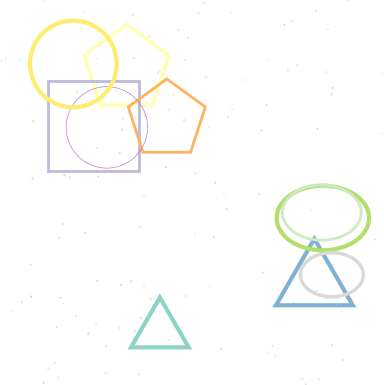[{"shape": "triangle", "thickness": 3, "radius": 0.43, "center": [0.415, 0.141]}, {"shape": "pentagon", "thickness": 2.5, "radius": 0.58, "center": [0.329, 0.821]}, {"shape": "square", "thickness": 2, "radius": 0.59, "center": [0.243, 0.672]}, {"shape": "triangle", "thickness": 3, "radius": 0.58, "center": [0.817, 0.265]}, {"shape": "pentagon", "thickness": 2, "radius": 0.53, "center": [0.433, 0.69]}, {"shape": "oval", "thickness": 3, "radius": 0.6, "center": [0.839, 0.434]}, {"shape": "oval", "thickness": 2.5, "radius": 0.41, "center": [0.862, 0.286]}, {"shape": "circle", "thickness": 0.5, "radius": 0.53, "center": [0.278, 0.669]}, {"shape": "oval", "thickness": 2, "radius": 0.51, "center": [0.836, 0.448]}, {"shape": "circle", "thickness": 3, "radius": 0.56, "center": [0.19, 0.834]}]